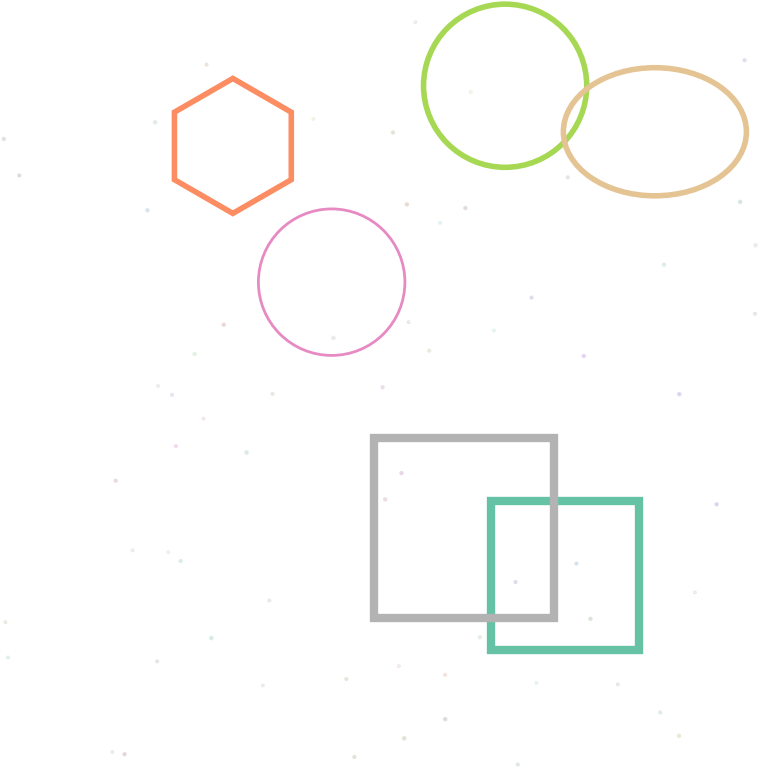[{"shape": "square", "thickness": 3, "radius": 0.48, "center": [0.733, 0.253]}, {"shape": "hexagon", "thickness": 2, "radius": 0.44, "center": [0.302, 0.81]}, {"shape": "circle", "thickness": 1, "radius": 0.48, "center": [0.431, 0.634]}, {"shape": "circle", "thickness": 2, "radius": 0.53, "center": [0.656, 0.889]}, {"shape": "oval", "thickness": 2, "radius": 0.59, "center": [0.851, 0.829]}, {"shape": "square", "thickness": 3, "radius": 0.58, "center": [0.603, 0.315]}]